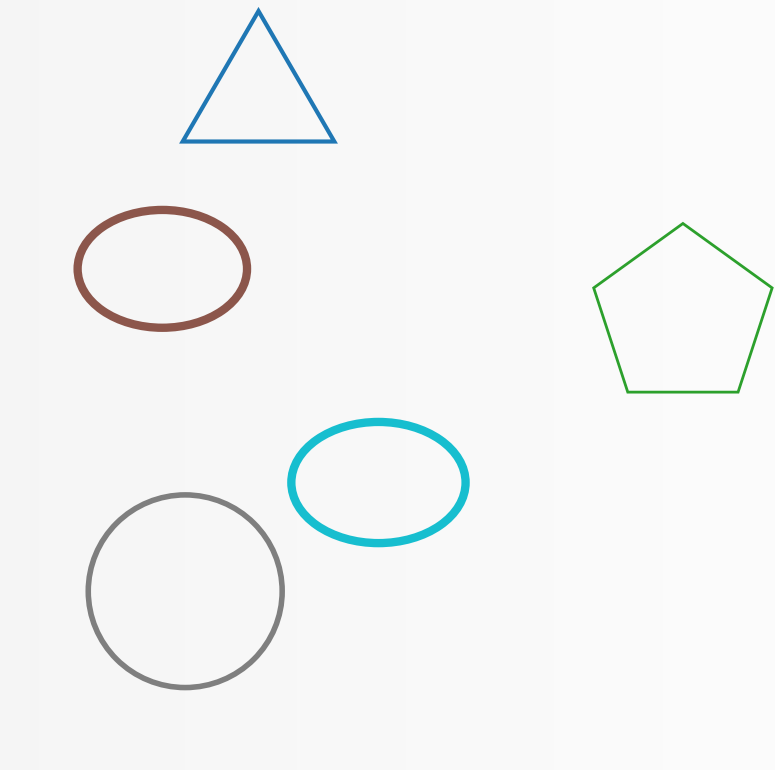[{"shape": "triangle", "thickness": 1.5, "radius": 0.56, "center": [0.334, 0.873]}, {"shape": "pentagon", "thickness": 1, "radius": 0.61, "center": [0.881, 0.589]}, {"shape": "oval", "thickness": 3, "radius": 0.55, "center": [0.209, 0.651]}, {"shape": "circle", "thickness": 2, "radius": 0.63, "center": [0.239, 0.232]}, {"shape": "oval", "thickness": 3, "radius": 0.56, "center": [0.488, 0.373]}]